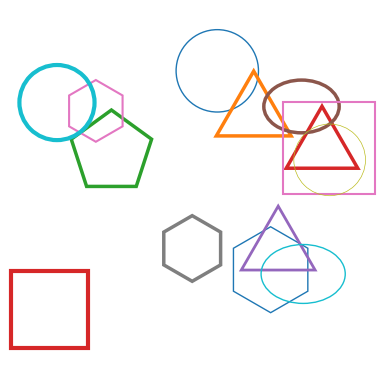[{"shape": "circle", "thickness": 1, "radius": 0.53, "center": [0.564, 0.816]}, {"shape": "hexagon", "thickness": 1, "radius": 0.56, "center": [0.703, 0.299]}, {"shape": "triangle", "thickness": 2.5, "radius": 0.56, "center": [0.659, 0.703]}, {"shape": "pentagon", "thickness": 2.5, "radius": 0.55, "center": [0.289, 0.605]}, {"shape": "square", "thickness": 3, "radius": 0.5, "center": [0.129, 0.196]}, {"shape": "triangle", "thickness": 2.5, "radius": 0.54, "center": [0.836, 0.617]}, {"shape": "triangle", "thickness": 2, "radius": 0.55, "center": [0.723, 0.354]}, {"shape": "oval", "thickness": 2.5, "radius": 0.49, "center": [0.783, 0.724]}, {"shape": "hexagon", "thickness": 1.5, "radius": 0.4, "center": [0.249, 0.712]}, {"shape": "square", "thickness": 1.5, "radius": 0.59, "center": [0.855, 0.615]}, {"shape": "hexagon", "thickness": 2.5, "radius": 0.43, "center": [0.499, 0.355]}, {"shape": "circle", "thickness": 0.5, "radius": 0.47, "center": [0.856, 0.585]}, {"shape": "oval", "thickness": 1, "radius": 0.55, "center": [0.787, 0.288]}, {"shape": "circle", "thickness": 3, "radius": 0.49, "center": [0.148, 0.734]}]